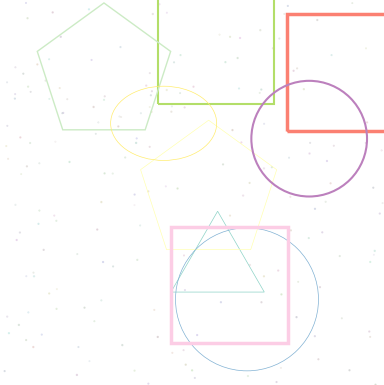[{"shape": "triangle", "thickness": 0.5, "radius": 0.7, "center": [0.565, 0.311]}, {"shape": "pentagon", "thickness": 0.5, "radius": 0.93, "center": [0.542, 0.502]}, {"shape": "square", "thickness": 2.5, "radius": 0.76, "center": [0.899, 0.813]}, {"shape": "circle", "thickness": 0.5, "radius": 0.93, "center": [0.642, 0.222]}, {"shape": "square", "thickness": 1.5, "radius": 0.76, "center": [0.562, 0.88]}, {"shape": "square", "thickness": 2.5, "radius": 0.76, "center": [0.597, 0.26]}, {"shape": "circle", "thickness": 1.5, "radius": 0.75, "center": [0.803, 0.64]}, {"shape": "pentagon", "thickness": 1, "radius": 0.91, "center": [0.27, 0.81]}, {"shape": "oval", "thickness": 0.5, "radius": 0.69, "center": [0.425, 0.68]}]